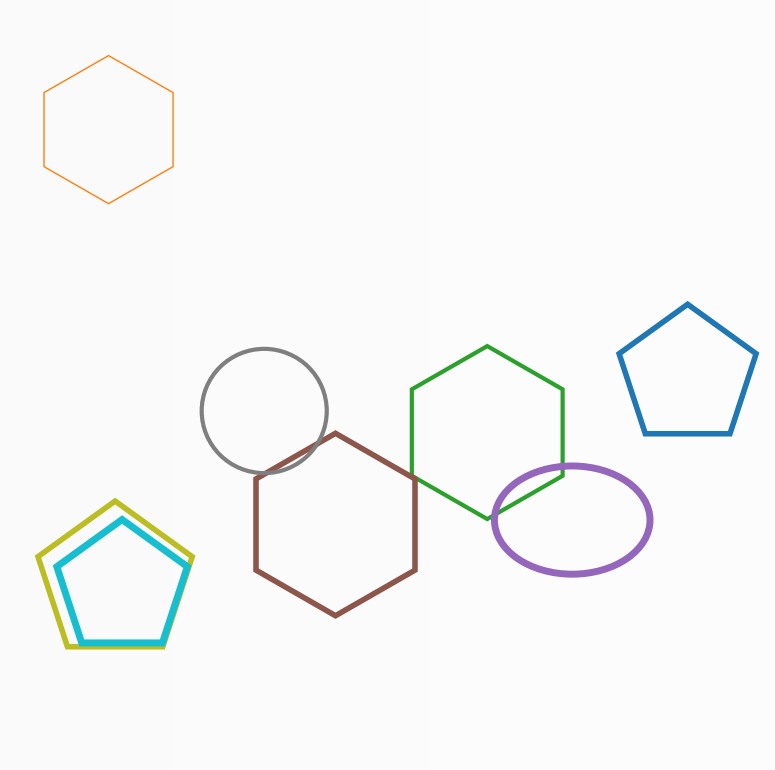[{"shape": "pentagon", "thickness": 2, "radius": 0.46, "center": [0.887, 0.512]}, {"shape": "hexagon", "thickness": 0.5, "radius": 0.48, "center": [0.14, 0.832]}, {"shape": "hexagon", "thickness": 1.5, "radius": 0.56, "center": [0.629, 0.438]}, {"shape": "oval", "thickness": 2.5, "radius": 0.5, "center": [0.738, 0.325]}, {"shape": "hexagon", "thickness": 2, "radius": 0.59, "center": [0.433, 0.319]}, {"shape": "circle", "thickness": 1.5, "radius": 0.4, "center": [0.341, 0.466]}, {"shape": "pentagon", "thickness": 2, "radius": 0.52, "center": [0.149, 0.245]}, {"shape": "pentagon", "thickness": 2.5, "radius": 0.44, "center": [0.158, 0.237]}]